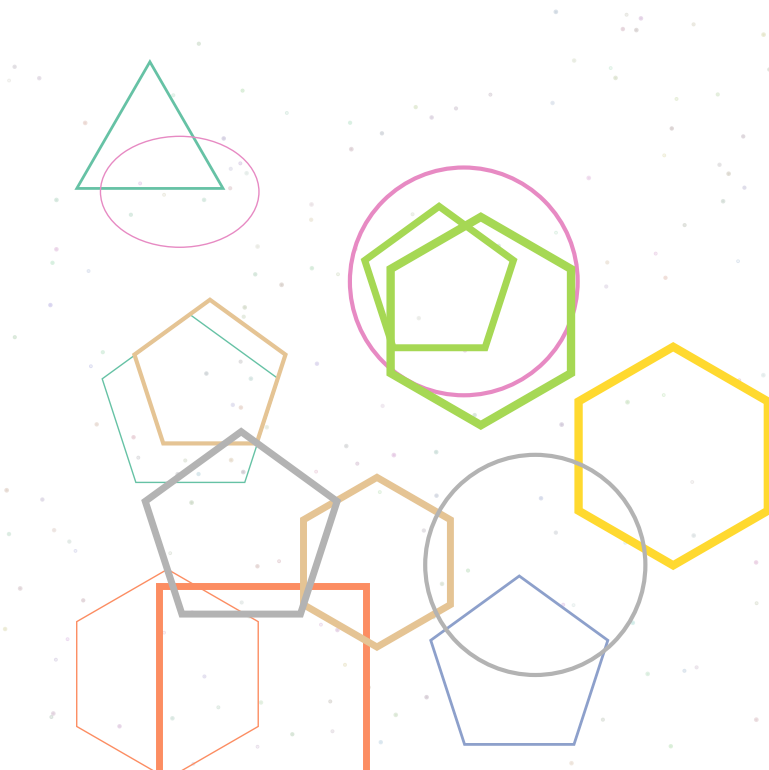[{"shape": "triangle", "thickness": 1, "radius": 0.55, "center": [0.195, 0.81]}, {"shape": "pentagon", "thickness": 0.5, "radius": 0.6, "center": [0.247, 0.471]}, {"shape": "hexagon", "thickness": 0.5, "radius": 0.68, "center": [0.217, 0.125]}, {"shape": "square", "thickness": 2.5, "radius": 0.67, "center": [0.341, 0.105]}, {"shape": "pentagon", "thickness": 1, "radius": 0.6, "center": [0.674, 0.131]}, {"shape": "circle", "thickness": 1.5, "radius": 0.74, "center": [0.602, 0.635]}, {"shape": "oval", "thickness": 0.5, "radius": 0.51, "center": [0.233, 0.751]}, {"shape": "hexagon", "thickness": 3, "radius": 0.68, "center": [0.624, 0.583]}, {"shape": "pentagon", "thickness": 2.5, "radius": 0.51, "center": [0.57, 0.63]}, {"shape": "hexagon", "thickness": 3, "radius": 0.71, "center": [0.874, 0.408]}, {"shape": "hexagon", "thickness": 2.5, "radius": 0.55, "center": [0.49, 0.27]}, {"shape": "pentagon", "thickness": 1.5, "radius": 0.52, "center": [0.273, 0.508]}, {"shape": "circle", "thickness": 1.5, "radius": 0.71, "center": [0.695, 0.266]}, {"shape": "pentagon", "thickness": 2.5, "radius": 0.65, "center": [0.313, 0.308]}]